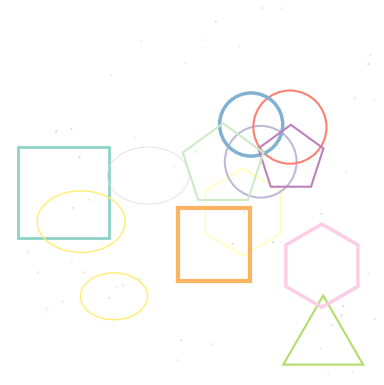[{"shape": "square", "thickness": 2, "radius": 0.59, "center": [0.165, 0.501]}, {"shape": "hexagon", "thickness": 1, "radius": 0.56, "center": [0.631, 0.449]}, {"shape": "circle", "thickness": 1.5, "radius": 0.47, "center": [0.677, 0.58]}, {"shape": "circle", "thickness": 1.5, "radius": 0.48, "center": [0.753, 0.67]}, {"shape": "circle", "thickness": 2.5, "radius": 0.41, "center": [0.652, 0.677]}, {"shape": "square", "thickness": 3, "radius": 0.47, "center": [0.556, 0.365]}, {"shape": "triangle", "thickness": 1.5, "radius": 0.6, "center": [0.839, 0.113]}, {"shape": "hexagon", "thickness": 2.5, "radius": 0.54, "center": [0.836, 0.31]}, {"shape": "oval", "thickness": 0.5, "radius": 0.53, "center": [0.385, 0.544]}, {"shape": "pentagon", "thickness": 1.5, "radius": 0.44, "center": [0.756, 0.587]}, {"shape": "pentagon", "thickness": 1.5, "radius": 0.55, "center": [0.579, 0.57]}, {"shape": "oval", "thickness": 1, "radius": 0.57, "center": [0.211, 0.424]}, {"shape": "oval", "thickness": 1, "radius": 0.43, "center": [0.296, 0.23]}]